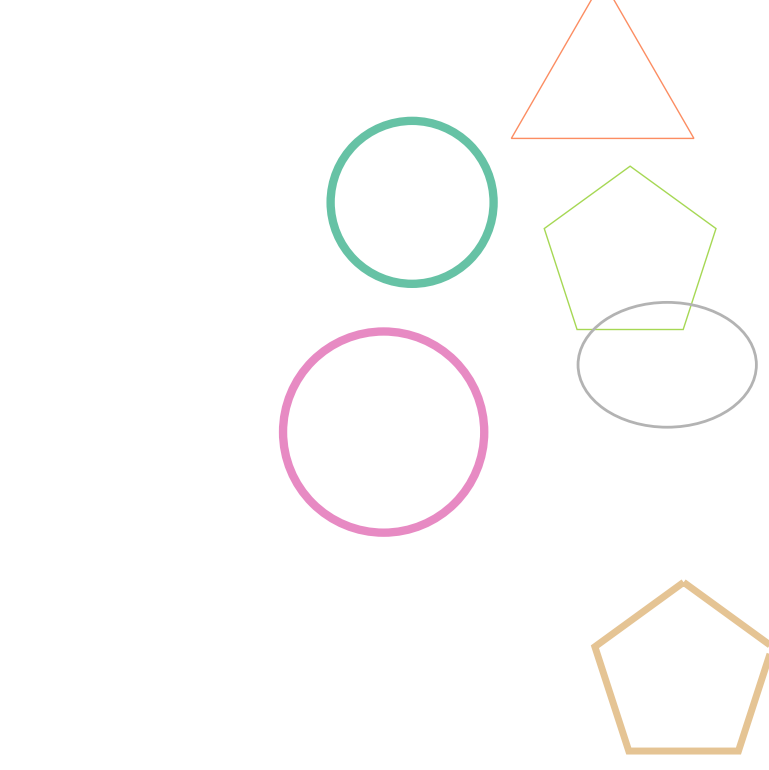[{"shape": "circle", "thickness": 3, "radius": 0.53, "center": [0.535, 0.737]}, {"shape": "triangle", "thickness": 0.5, "radius": 0.68, "center": [0.783, 0.889]}, {"shape": "circle", "thickness": 3, "radius": 0.65, "center": [0.498, 0.439]}, {"shape": "pentagon", "thickness": 0.5, "radius": 0.59, "center": [0.818, 0.667]}, {"shape": "pentagon", "thickness": 2.5, "radius": 0.61, "center": [0.888, 0.123]}, {"shape": "oval", "thickness": 1, "radius": 0.58, "center": [0.867, 0.526]}]